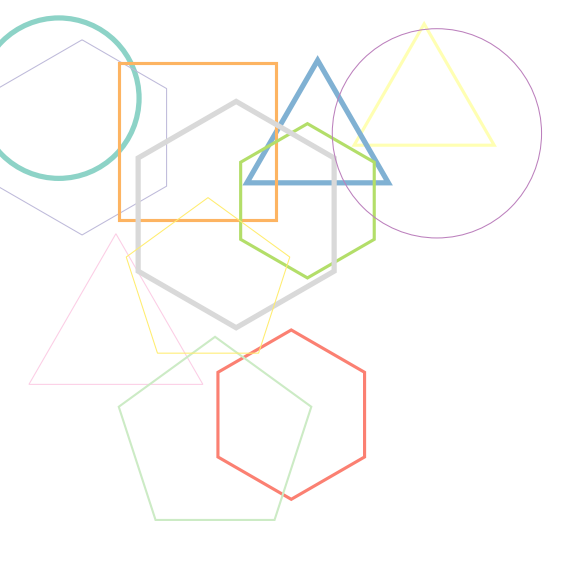[{"shape": "circle", "thickness": 2.5, "radius": 0.69, "center": [0.102, 0.829]}, {"shape": "triangle", "thickness": 1.5, "radius": 0.7, "center": [0.734, 0.818]}, {"shape": "hexagon", "thickness": 0.5, "radius": 0.84, "center": [0.142, 0.761]}, {"shape": "hexagon", "thickness": 1.5, "radius": 0.73, "center": [0.504, 0.281]}, {"shape": "triangle", "thickness": 2.5, "radius": 0.71, "center": [0.55, 0.753]}, {"shape": "square", "thickness": 1.5, "radius": 0.68, "center": [0.342, 0.754]}, {"shape": "hexagon", "thickness": 1.5, "radius": 0.67, "center": [0.532, 0.651]}, {"shape": "triangle", "thickness": 0.5, "radius": 0.87, "center": [0.201, 0.421]}, {"shape": "hexagon", "thickness": 2.5, "radius": 0.98, "center": [0.409, 0.628]}, {"shape": "circle", "thickness": 0.5, "radius": 0.91, "center": [0.757, 0.768]}, {"shape": "pentagon", "thickness": 1, "radius": 0.88, "center": [0.372, 0.241]}, {"shape": "pentagon", "thickness": 0.5, "radius": 0.74, "center": [0.36, 0.508]}]